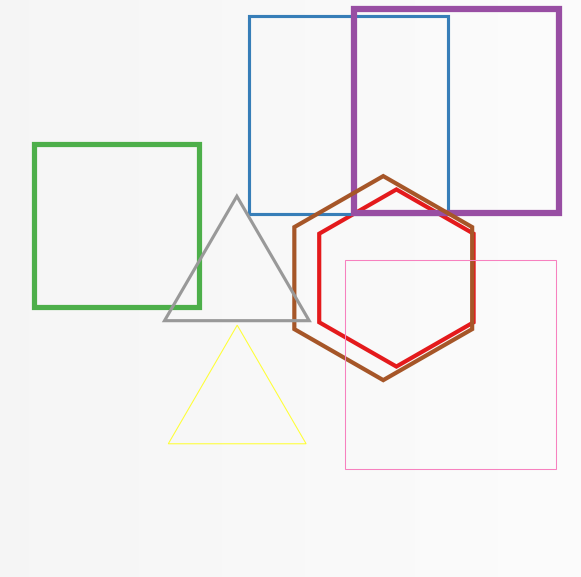[{"shape": "hexagon", "thickness": 2, "radius": 0.77, "center": [0.682, 0.518]}, {"shape": "square", "thickness": 1.5, "radius": 0.86, "center": [0.599, 0.8]}, {"shape": "square", "thickness": 2.5, "radius": 0.71, "center": [0.2, 0.608]}, {"shape": "square", "thickness": 3, "radius": 0.88, "center": [0.785, 0.807]}, {"shape": "triangle", "thickness": 0.5, "radius": 0.68, "center": [0.408, 0.299]}, {"shape": "hexagon", "thickness": 2, "radius": 0.88, "center": [0.659, 0.518]}, {"shape": "square", "thickness": 0.5, "radius": 0.91, "center": [0.776, 0.368]}, {"shape": "triangle", "thickness": 1.5, "radius": 0.72, "center": [0.407, 0.516]}]